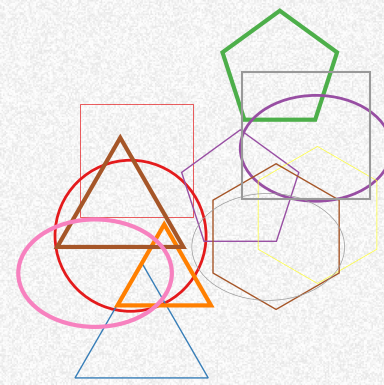[{"shape": "circle", "thickness": 2, "radius": 0.98, "center": [0.339, 0.388]}, {"shape": "square", "thickness": 0.5, "radius": 0.73, "center": [0.355, 0.583]}, {"shape": "triangle", "thickness": 1, "radius": 1.0, "center": [0.368, 0.118]}, {"shape": "pentagon", "thickness": 3, "radius": 0.78, "center": [0.727, 0.816]}, {"shape": "oval", "thickness": 2, "radius": 0.98, "center": [0.82, 0.615]}, {"shape": "pentagon", "thickness": 1, "radius": 0.8, "center": [0.624, 0.503]}, {"shape": "triangle", "thickness": 3, "radius": 0.7, "center": [0.427, 0.277]}, {"shape": "hexagon", "thickness": 0.5, "radius": 0.89, "center": [0.825, 0.442]}, {"shape": "triangle", "thickness": 3, "radius": 0.95, "center": [0.312, 0.453]}, {"shape": "hexagon", "thickness": 1, "radius": 0.95, "center": [0.717, 0.385]}, {"shape": "oval", "thickness": 3, "radius": 1.0, "center": [0.247, 0.291]}, {"shape": "oval", "thickness": 0.5, "radius": 0.99, "center": [0.697, 0.359]}, {"shape": "square", "thickness": 1.5, "radius": 0.83, "center": [0.794, 0.648]}]